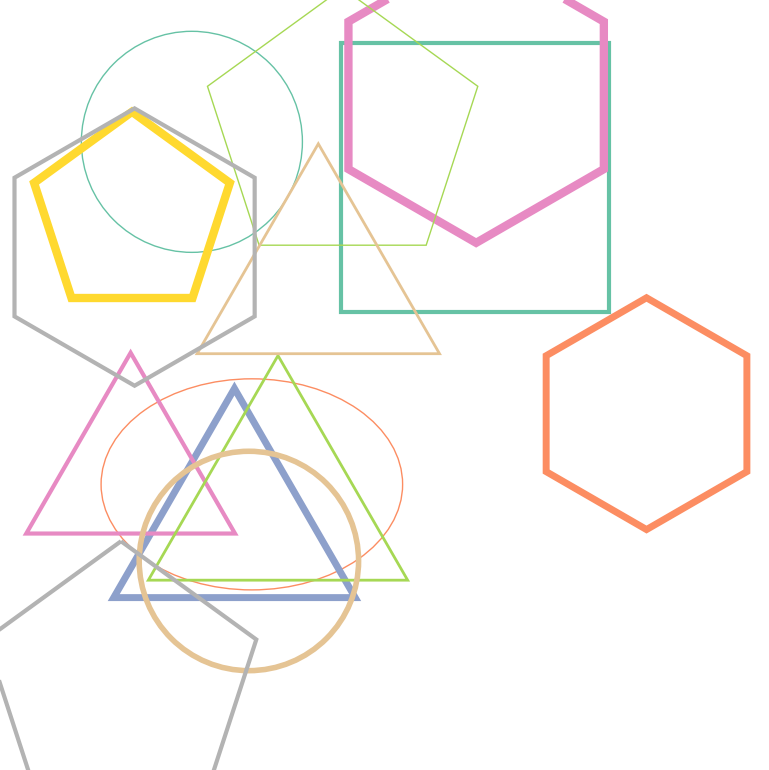[{"shape": "square", "thickness": 1.5, "radius": 0.87, "center": [0.617, 0.77]}, {"shape": "circle", "thickness": 0.5, "radius": 0.72, "center": [0.249, 0.816]}, {"shape": "hexagon", "thickness": 2.5, "radius": 0.75, "center": [0.84, 0.463]}, {"shape": "oval", "thickness": 0.5, "radius": 0.98, "center": [0.327, 0.371]}, {"shape": "triangle", "thickness": 2.5, "radius": 0.91, "center": [0.304, 0.314]}, {"shape": "hexagon", "thickness": 3, "radius": 0.96, "center": [0.618, 0.876]}, {"shape": "triangle", "thickness": 1.5, "radius": 0.78, "center": [0.17, 0.385]}, {"shape": "triangle", "thickness": 1, "radius": 0.97, "center": [0.361, 0.344]}, {"shape": "pentagon", "thickness": 0.5, "radius": 0.92, "center": [0.445, 0.831]}, {"shape": "pentagon", "thickness": 3, "radius": 0.67, "center": [0.171, 0.721]}, {"shape": "triangle", "thickness": 1, "radius": 0.91, "center": [0.413, 0.632]}, {"shape": "circle", "thickness": 2, "radius": 0.71, "center": [0.323, 0.271]}, {"shape": "pentagon", "thickness": 1.5, "radius": 0.92, "center": [0.157, 0.112]}, {"shape": "hexagon", "thickness": 1.5, "radius": 0.9, "center": [0.175, 0.679]}]